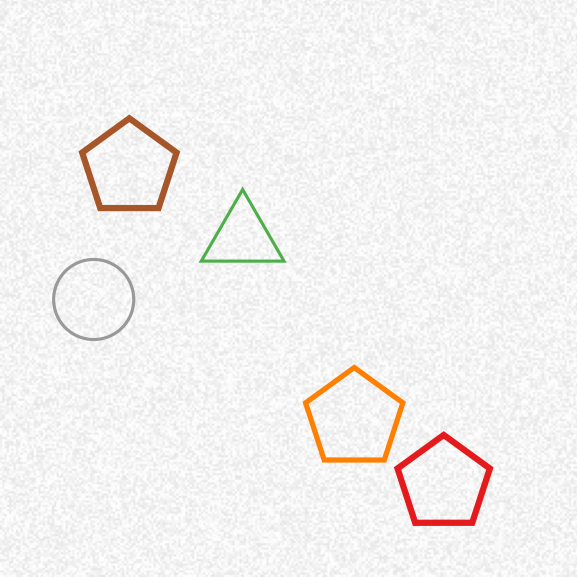[{"shape": "pentagon", "thickness": 3, "radius": 0.42, "center": [0.768, 0.162]}, {"shape": "triangle", "thickness": 1.5, "radius": 0.41, "center": [0.42, 0.588]}, {"shape": "pentagon", "thickness": 2.5, "radius": 0.44, "center": [0.613, 0.274]}, {"shape": "pentagon", "thickness": 3, "radius": 0.43, "center": [0.224, 0.708]}, {"shape": "circle", "thickness": 1.5, "radius": 0.35, "center": [0.162, 0.481]}]